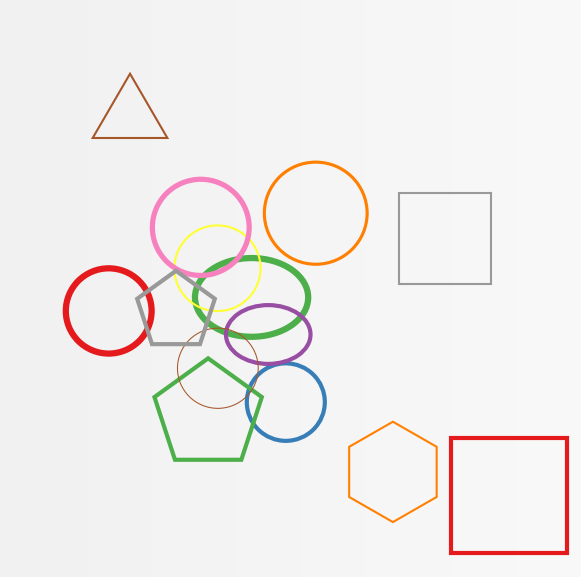[{"shape": "circle", "thickness": 3, "radius": 0.37, "center": [0.187, 0.461]}, {"shape": "square", "thickness": 2, "radius": 0.5, "center": [0.876, 0.141]}, {"shape": "circle", "thickness": 2, "radius": 0.34, "center": [0.492, 0.303]}, {"shape": "oval", "thickness": 3, "radius": 0.49, "center": [0.433, 0.484]}, {"shape": "pentagon", "thickness": 2, "radius": 0.49, "center": [0.358, 0.282]}, {"shape": "oval", "thickness": 2, "radius": 0.36, "center": [0.461, 0.42]}, {"shape": "circle", "thickness": 1.5, "radius": 0.44, "center": [0.543, 0.63]}, {"shape": "hexagon", "thickness": 1, "radius": 0.43, "center": [0.676, 0.182]}, {"shape": "circle", "thickness": 1, "radius": 0.37, "center": [0.374, 0.535]}, {"shape": "circle", "thickness": 0.5, "radius": 0.35, "center": [0.375, 0.361]}, {"shape": "triangle", "thickness": 1, "radius": 0.37, "center": [0.224, 0.797]}, {"shape": "circle", "thickness": 2.5, "radius": 0.42, "center": [0.345, 0.605]}, {"shape": "pentagon", "thickness": 2, "radius": 0.35, "center": [0.303, 0.46]}, {"shape": "square", "thickness": 1, "radius": 0.39, "center": [0.766, 0.586]}]